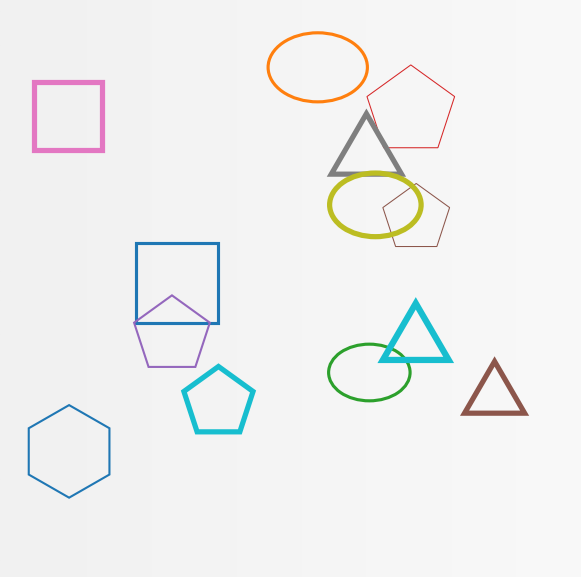[{"shape": "hexagon", "thickness": 1, "radius": 0.4, "center": [0.119, 0.218]}, {"shape": "square", "thickness": 1.5, "radius": 0.35, "center": [0.305, 0.509]}, {"shape": "oval", "thickness": 1.5, "radius": 0.43, "center": [0.547, 0.883]}, {"shape": "oval", "thickness": 1.5, "radius": 0.35, "center": [0.635, 0.354]}, {"shape": "pentagon", "thickness": 0.5, "radius": 0.4, "center": [0.707, 0.807]}, {"shape": "pentagon", "thickness": 1, "radius": 0.34, "center": [0.296, 0.419]}, {"shape": "triangle", "thickness": 2.5, "radius": 0.3, "center": [0.851, 0.314]}, {"shape": "pentagon", "thickness": 0.5, "radius": 0.3, "center": [0.716, 0.621]}, {"shape": "square", "thickness": 2.5, "radius": 0.29, "center": [0.116, 0.798]}, {"shape": "triangle", "thickness": 2.5, "radius": 0.35, "center": [0.63, 0.732]}, {"shape": "oval", "thickness": 2.5, "radius": 0.39, "center": [0.646, 0.644]}, {"shape": "triangle", "thickness": 3, "radius": 0.33, "center": [0.715, 0.409]}, {"shape": "pentagon", "thickness": 2.5, "radius": 0.31, "center": [0.376, 0.302]}]